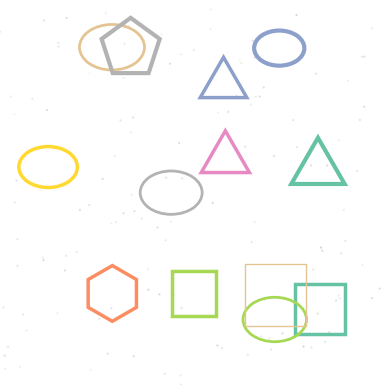[{"shape": "square", "thickness": 2.5, "radius": 0.32, "center": [0.83, 0.197]}, {"shape": "triangle", "thickness": 3, "radius": 0.4, "center": [0.826, 0.562]}, {"shape": "hexagon", "thickness": 2.5, "radius": 0.36, "center": [0.292, 0.238]}, {"shape": "oval", "thickness": 3, "radius": 0.33, "center": [0.725, 0.875]}, {"shape": "triangle", "thickness": 2.5, "radius": 0.35, "center": [0.581, 0.781]}, {"shape": "triangle", "thickness": 2.5, "radius": 0.36, "center": [0.585, 0.588]}, {"shape": "square", "thickness": 2.5, "radius": 0.29, "center": [0.504, 0.237]}, {"shape": "oval", "thickness": 2, "radius": 0.41, "center": [0.714, 0.17]}, {"shape": "oval", "thickness": 2.5, "radius": 0.38, "center": [0.125, 0.566]}, {"shape": "square", "thickness": 1, "radius": 0.4, "center": [0.716, 0.234]}, {"shape": "oval", "thickness": 2, "radius": 0.42, "center": [0.291, 0.877]}, {"shape": "pentagon", "thickness": 3, "radius": 0.4, "center": [0.339, 0.874]}, {"shape": "oval", "thickness": 2, "radius": 0.4, "center": [0.445, 0.5]}]